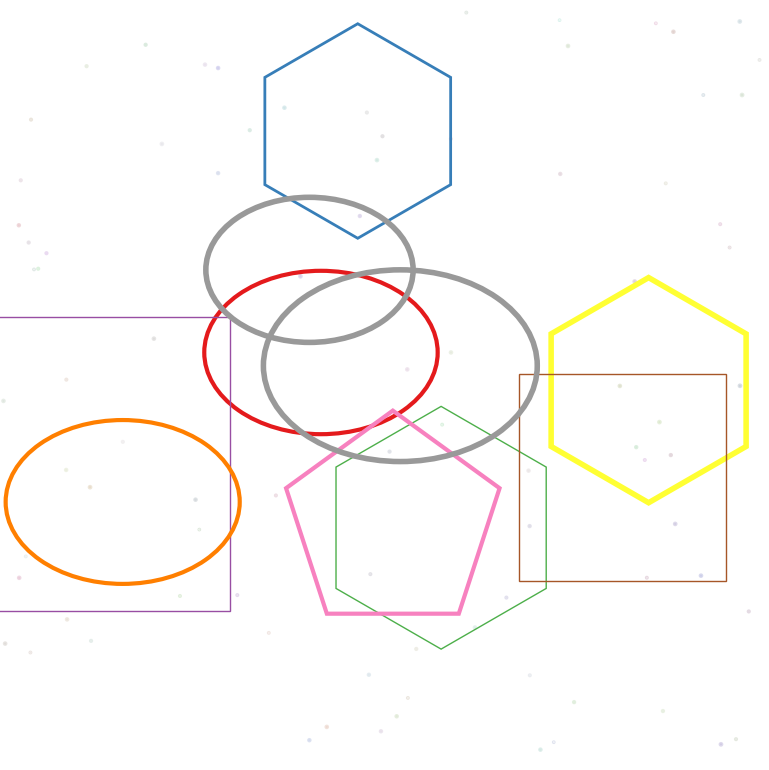[{"shape": "oval", "thickness": 1.5, "radius": 0.76, "center": [0.417, 0.542]}, {"shape": "hexagon", "thickness": 1, "radius": 0.7, "center": [0.465, 0.83]}, {"shape": "hexagon", "thickness": 0.5, "radius": 0.79, "center": [0.573, 0.315]}, {"shape": "square", "thickness": 0.5, "radius": 0.96, "center": [0.107, 0.397]}, {"shape": "oval", "thickness": 1.5, "radius": 0.76, "center": [0.159, 0.348]}, {"shape": "hexagon", "thickness": 2, "radius": 0.73, "center": [0.842, 0.493]}, {"shape": "square", "thickness": 0.5, "radius": 0.67, "center": [0.809, 0.38]}, {"shape": "pentagon", "thickness": 1.5, "radius": 0.73, "center": [0.51, 0.321]}, {"shape": "oval", "thickness": 2, "radius": 0.89, "center": [0.52, 0.525]}, {"shape": "oval", "thickness": 2, "radius": 0.67, "center": [0.402, 0.65]}]